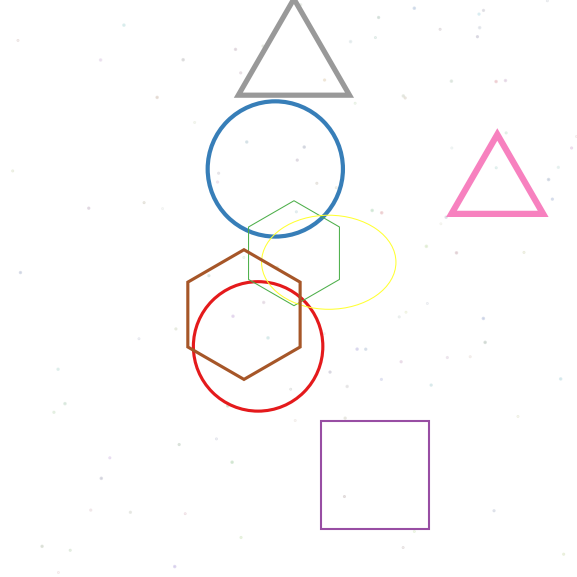[{"shape": "circle", "thickness": 1.5, "radius": 0.56, "center": [0.447, 0.399]}, {"shape": "circle", "thickness": 2, "radius": 0.59, "center": [0.477, 0.707]}, {"shape": "hexagon", "thickness": 0.5, "radius": 0.45, "center": [0.509, 0.561]}, {"shape": "square", "thickness": 1, "radius": 0.47, "center": [0.65, 0.176]}, {"shape": "oval", "thickness": 0.5, "radius": 0.58, "center": [0.569, 0.545]}, {"shape": "hexagon", "thickness": 1.5, "radius": 0.56, "center": [0.422, 0.454]}, {"shape": "triangle", "thickness": 3, "radius": 0.46, "center": [0.861, 0.675]}, {"shape": "triangle", "thickness": 2.5, "radius": 0.56, "center": [0.509, 0.89]}]